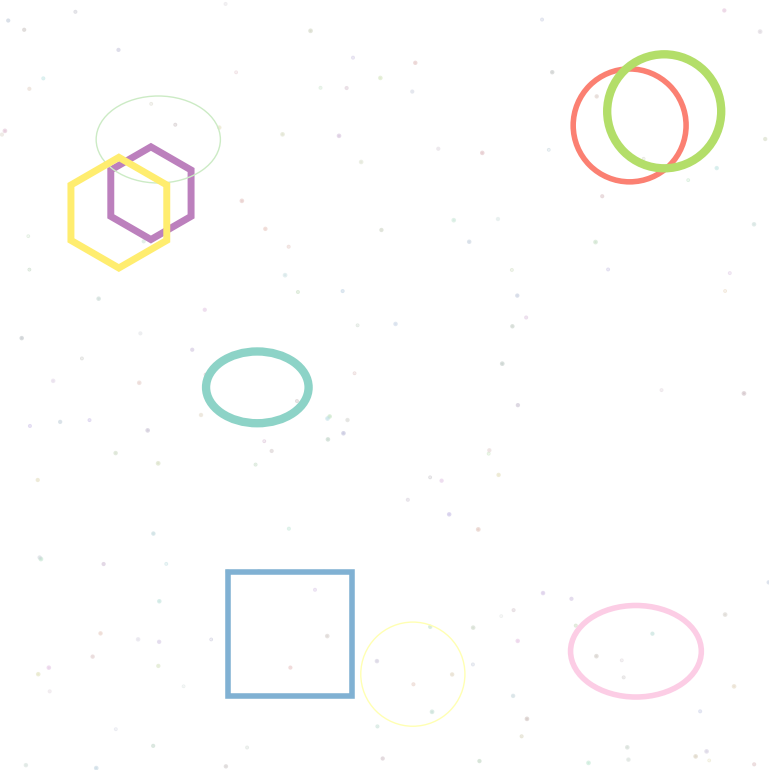[{"shape": "oval", "thickness": 3, "radius": 0.33, "center": [0.334, 0.497]}, {"shape": "circle", "thickness": 0.5, "radius": 0.34, "center": [0.536, 0.124]}, {"shape": "circle", "thickness": 2, "radius": 0.37, "center": [0.818, 0.837]}, {"shape": "square", "thickness": 2, "radius": 0.4, "center": [0.377, 0.177]}, {"shape": "circle", "thickness": 3, "radius": 0.37, "center": [0.863, 0.855]}, {"shape": "oval", "thickness": 2, "radius": 0.42, "center": [0.826, 0.154]}, {"shape": "hexagon", "thickness": 2.5, "radius": 0.3, "center": [0.196, 0.749]}, {"shape": "oval", "thickness": 0.5, "radius": 0.4, "center": [0.206, 0.819]}, {"shape": "hexagon", "thickness": 2.5, "radius": 0.36, "center": [0.154, 0.724]}]